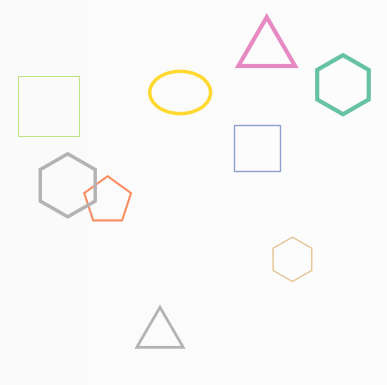[{"shape": "hexagon", "thickness": 3, "radius": 0.38, "center": [0.885, 0.78]}, {"shape": "pentagon", "thickness": 1.5, "radius": 0.32, "center": [0.278, 0.479]}, {"shape": "square", "thickness": 1, "radius": 0.3, "center": [0.663, 0.615]}, {"shape": "triangle", "thickness": 3, "radius": 0.42, "center": [0.688, 0.871]}, {"shape": "square", "thickness": 0.5, "radius": 0.39, "center": [0.125, 0.724]}, {"shape": "oval", "thickness": 2.5, "radius": 0.39, "center": [0.465, 0.76]}, {"shape": "hexagon", "thickness": 1, "radius": 0.29, "center": [0.755, 0.326]}, {"shape": "triangle", "thickness": 2, "radius": 0.35, "center": [0.413, 0.132]}, {"shape": "hexagon", "thickness": 2.5, "radius": 0.41, "center": [0.175, 0.519]}]